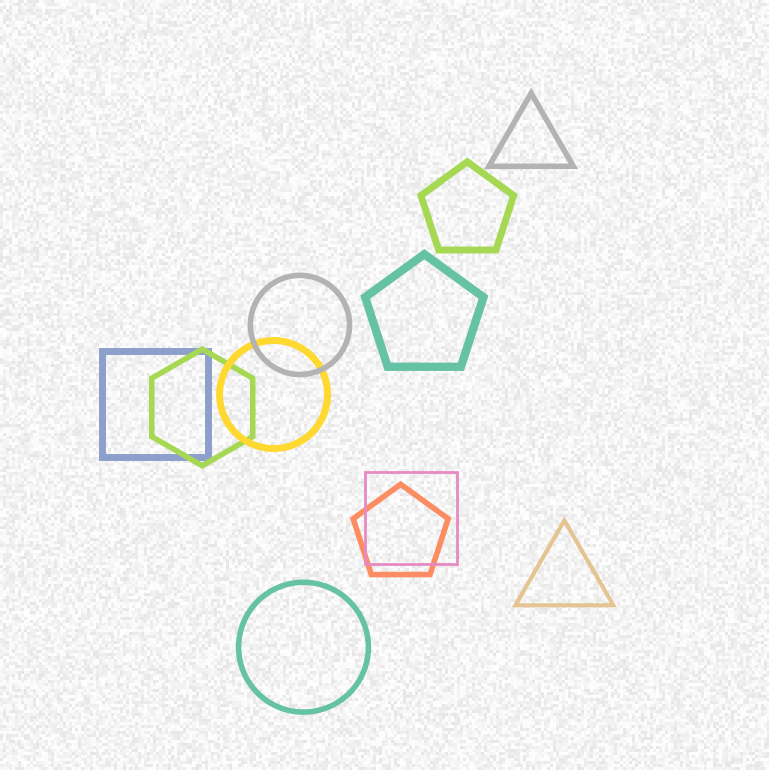[{"shape": "pentagon", "thickness": 3, "radius": 0.4, "center": [0.551, 0.589]}, {"shape": "circle", "thickness": 2, "radius": 0.42, "center": [0.394, 0.16]}, {"shape": "pentagon", "thickness": 2, "radius": 0.32, "center": [0.52, 0.306]}, {"shape": "square", "thickness": 2.5, "radius": 0.34, "center": [0.201, 0.476]}, {"shape": "square", "thickness": 1, "radius": 0.3, "center": [0.533, 0.327]}, {"shape": "pentagon", "thickness": 2.5, "radius": 0.32, "center": [0.607, 0.727]}, {"shape": "hexagon", "thickness": 2, "radius": 0.38, "center": [0.263, 0.471]}, {"shape": "circle", "thickness": 2.5, "radius": 0.35, "center": [0.355, 0.488]}, {"shape": "triangle", "thickness": 1.5, "radius": 0.37, "center": [0.733, 0.251]}, {"shape": "triangle", "thickness": 2, "radius": 0.32, "center": [0.69, 0.816]}, {"shape": "circle", "thickness": 2, "radius": 0.32, "center": [0.39, 0.578]}]